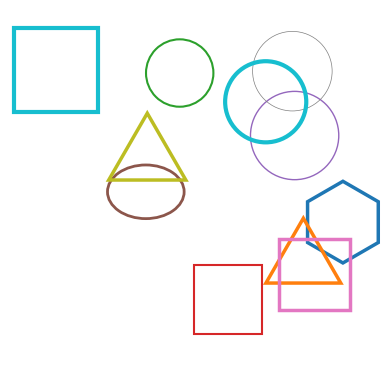[{"shape": "hexagon", "thickness": 2.5, "radius": 0.53, "center": [0.891, 0.423]}, {"shape": "triangle", "thickness": 2.5, "radius": 0.56, "center": [0.788, 0.321]}, {"shape": "circle", "thickness": 1.5, "radius": 0.44, "center": [0.467, 0.81]}, {"shape": "square", "thickness": 1.5, "radius": 0.44, "center": [0.592, 0.222]}, {"shape": "circle", "thickness": 1, "radius": 0.57, "center": [0.765, 0.648]}, {"shape": "oval", "thickness": 2, "radius": 0.5, "center": [0.379, 0.502]}, {"shape": "square", "thickness": 2.5, "radius": 0.46, "center": [0.816, 0.286]}, {"shape": "circle", "thickness": 0.5, "radius": 0.52, "center": [0.759, 0.815]}, {"shape": "triangle", "thickness": 2.5, "radius": 0.58, "center": [0.383, 0.59]}, {"shape": "circle", "thickness": 3, "radius": 0.53, "center": [0.69, 0.736]}, {"shape": "square", "thickness": 3, "radius": 0.55, "center": [0.146, 0.818]}]